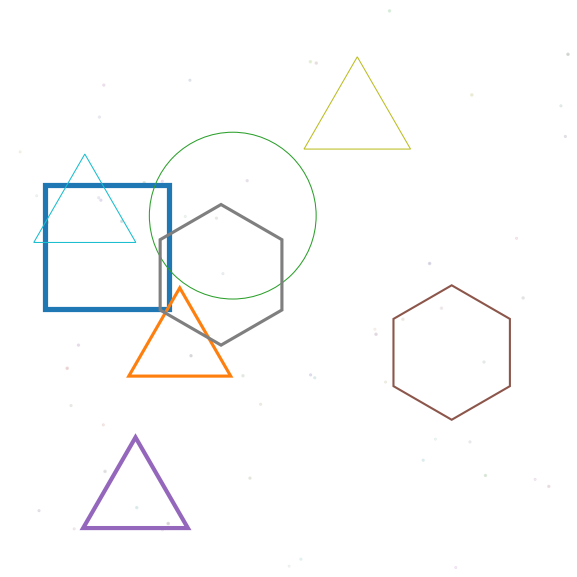[{"shape": "square", "thickness": 2.5, "radius": 0.53, "center": [0.186, 0.571]}, {"shape": "triangle", "thickness": 1.5, "radius": 0.51, "center": [0.311, 0.399]}, {"shape": "circle", "thickness": 0.5, "radius": 0.72, "center": [0.403, 0.626]}, {"shape": "triangle", "thickness": 2, "radius": 0.52, "center": [0.235, 0.137]}, {"shape": "hexagon", "thickness": 1, "radius": 0.58, "center": [0.782, 0.389]}, {"shape": "hexagon", "thickness": 1.5, "radius": 0.61, "center": [0.383, 0.523]}, {"shape": "triangle", "thickness": 0.5, "radius": 0.53, "center": [0.619, 0.794]}, {"shape": "triangle", "thickness": 0.5, "radius": 0.51, "center": [0.147, 0.63]}]